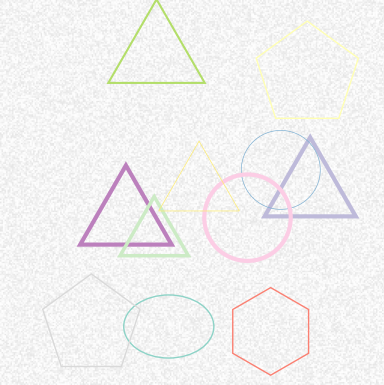[{"shape": "oval", "thickness": 1, "radius": 0.59, "center": [0.438, 0.152]}, {"shape": "pentagon", "thickness": 1, "radius": 0.7, "center": [0.798, 0.806]}, {"shape": "triangle", "thickness": 3, "radius": 0.68, "center": [0.806, 0.506]}, {"shape": "hexagon", "thickness": 1, "radius": 0.57, "center": [0.703, 0.139]}, {"shape": "circle", "thickness": 0.5, "radius": 0.51, "center": [0.729, 0.559]}, {"shape": "triangle", "thickness": 1.5, "radius": 0.72, "center": [0.407, 0.857]}, {"shape": "circle", "thickness": 3, "radius": 0.56, "center": [0.643, 0.435]}, {"shape": "pentagon", "thickness": 1, "radius": 0.66, "center": [0.237, 0.156]}, {"shape": "triangle", "thickness": 3, "radius": 0.69, "center": [0.327, 0.433]}, {"shape": "triangle", "thickness": 2.5, "radius": 0.51, "center": [0.401, 0.387]}, {"shape": "triangle", "thickness": 0.5, "radius": 0.6, "center": [0.517, 0.513]}]